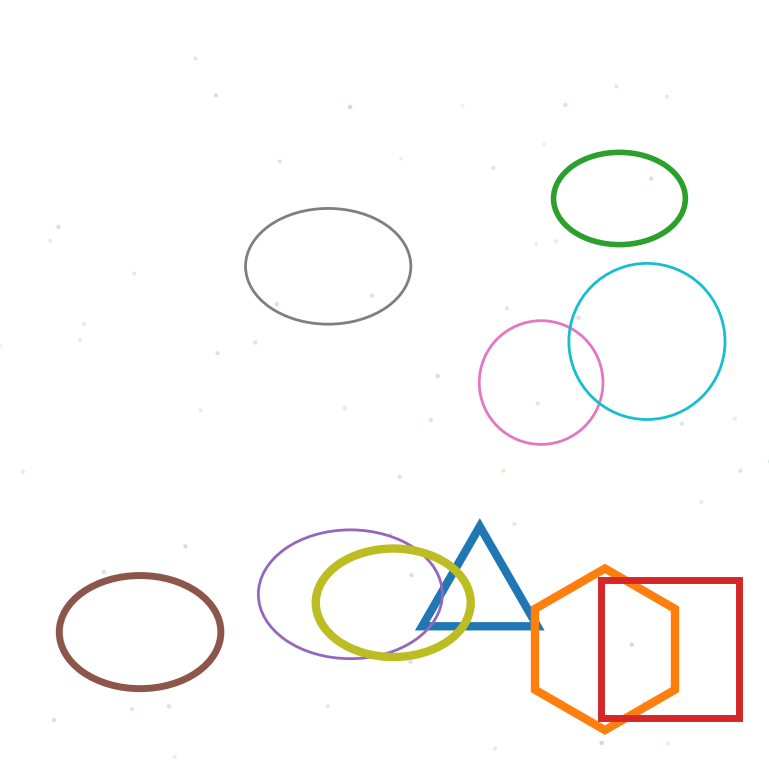[{"shape": "triangle", "thickness": 3, "radius": 0.43, "center": [0.623, 0.23]}, {"shape": "hexagon", "thickness": 3, "radius": 0.52, "center": [0.786, 0.157]}, {"shape": "oval", "thickness": 2, "radius": 0.43, "center": [0.804, 0.742]}, {"shape": "square", "thickness": 2.5, "radius": 0.45, "center": [0.87, 0.157]}, {"shape": "oval", "thickness": 1, "radius": 0.6, "center": [0.455, 0.228]}, {"shape": "oval", "thickness": 2.5, "radius": 0.52, "center": [0.182, 0.179]}, {"shape": "circle", "thickness": 1, "radius": 0.4, "center": [0.703, 0.503]}, {"shape": "oval", "thickness": 1, "radius": 0.54, "center": [0.426, 0.654]}, {"shape": "oval", "thickness": 3, "radius": 0.5, "center": [0.511, 0.217]}, {"shape": "circle", "thickness": 1, "radius": 0.51, "center": [0.84, 0.557]}]